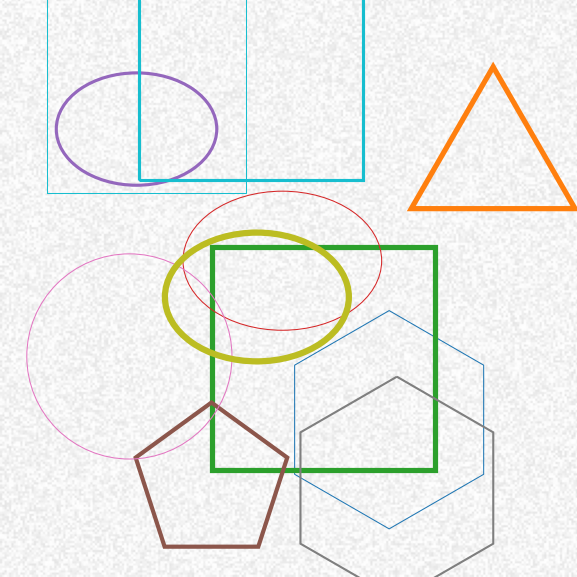[{"shape": "hexagon", "thickness": 0.5, "radius": 0.94, "center": [0.674, 0.272]}, {"shape": "triangle", "thickness": 2.5, "radius": 0.82, "center": [0.854, 0.72]}, {"shape": "square", "thickness": 2.5, "radius": 0.96, "center": [0.561, 0.378]}, {"shape": "oval", "thickness": 0.5, "radius": 0.86, "center": [0.489, 0.548]}, {"shape": "oval", "thickness": 1.5, "radius": 0.69, "center": [0.236, 0.776]}, {"shape": "pentagon", "thickness": 2, "radius": 0.69, "center": [0.366, 0.164]}, {"shape": "circle", "thickness": 0.5, "radius": 0.89, "center": [0.224, 0.382]}, {"shape": "hexagon", "thickness": 1, "radius": 0.96, "center": [0.687, 0.154]}, {"shape": "oval", "thickness": 3, "radius": 0.8, "center": [0.445, 0.485]}, {"shape": "square", "thickness": 1.5, "radius": 0.97, "center": [0.434, 0.881]}, {"shape": "square", "thickness": 0.5, "radius": 0.86, "center": [0.254, 0.837]}]